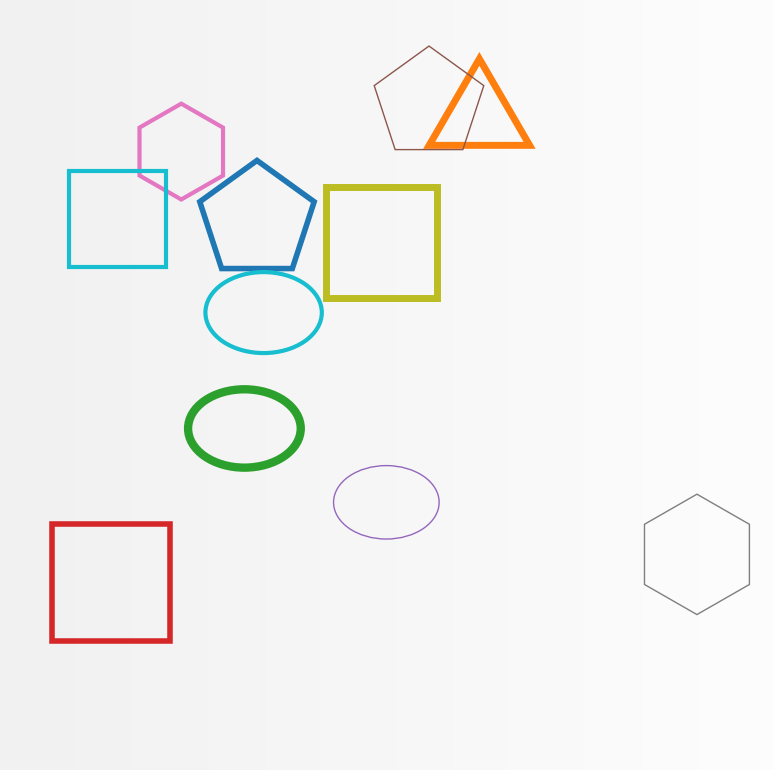[{"shape": "pentagon", "thickness": 2, "radius": 0.39, "center": [0.332, 0.714]}, {"shape": "triangle", "thickness": 2.5, "radius": 0.37, "center": [0.619, 0.849]}, {"shape": "oval", "thickness": 3, "radius": 0.36, "center": [0.315, 0.444]}, {"shape": "square", "thickness": 2, "radius": 0.38, "center": [0.143, 0.244]}, {"shape": "oval", "thickness": 0.5, "radius": 0.34, "center": [0.499, 0.348]}, {"shape": "pentagon", "thickness": 0.5, "radius": 0.37, "center": [0.554, 0.866]}, {"shape": "hexagon", "thickness": 1.5, "radius": 0.31, "center": [0.234, 0.803]}, {"shape": "hexagon", "thickness": 0.5, "radius": 0.39, "center": [0.899, 0.28]}, {"shape": "square", "thickness": 2.5, "radius": 0.36, "center": [0.493, 0.685]}, {"shape": "square", "thickness": 1.5, "radius": 0.31, "center": [0.152, 0.715]}, {"shape": "oval", "thickness": 1.5, "radius": 0.38, "center": [0.34, 0.594]}]